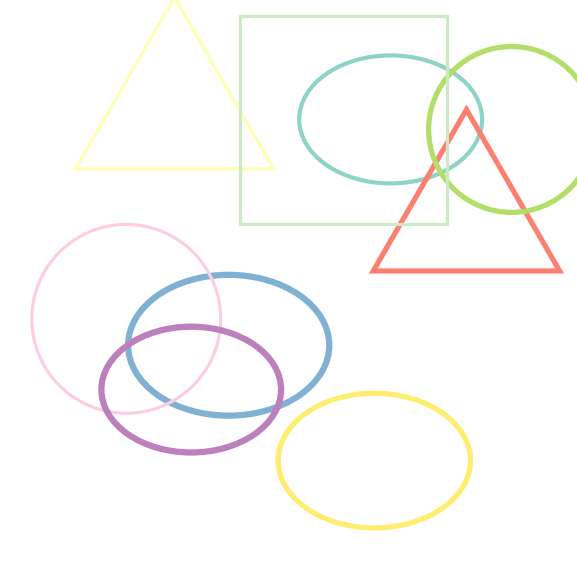[{"shape": "oval", "thickness": 2, "radius": 0.79, "center": [0.676, 0.792]}, {"shape": "triangle", "thickness": 1.5, "radius": 0.99, "center": [0.302, 0.806]}, {"shape": "triangle", "thickness": 2.5, "radius": 0.93, "center": [0.808, 0.623]}, {"shape": "oval", "thickness": 3, "radius": 0.87, "center": [0.396, 0.401]}, {"shape": "circle", "thickness": 2.5, "radius": 0.72, "center": [0.886, 0.775]}, {"shape": "circle", "thickness": 1.5, "radius": 0.82, "center": [0.219, 0.447]}, {"shape": "oval", "thickness": 3, "radius": 0.78, "center": [0.331, 0.325]}, {"shape": "square", "thickness": 1.5, "radius": 0.9, "center": [0.595, 0.791]}, {"shape": "oval", "thickness": 2.5, "radius": 0.83, "center": [0.648, 0.202]}]